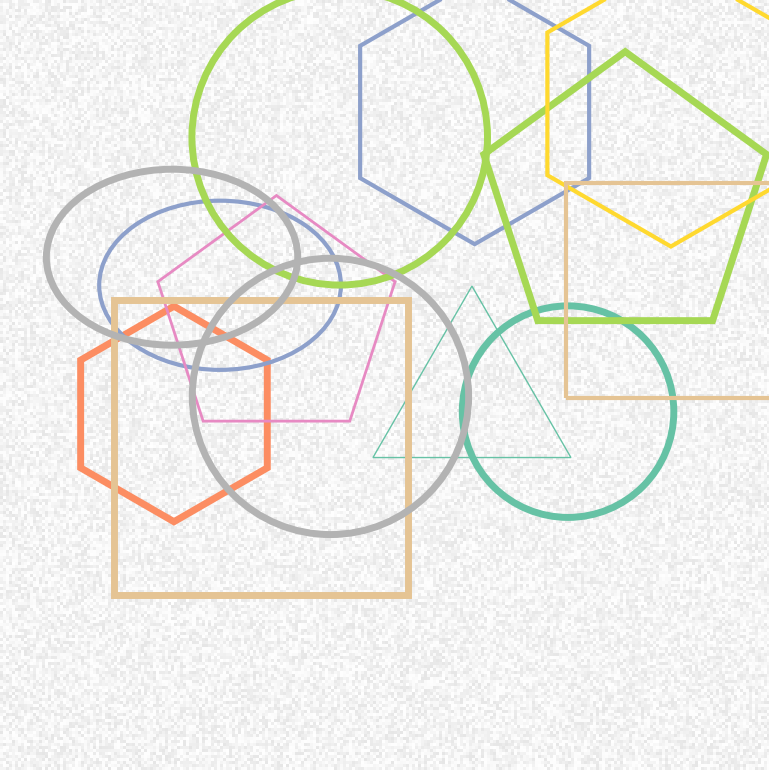[{"shape": "circle", "thickness": 2.5, "radius": 0.69, "center": [0.738, 0.465]}, {"shape": "triangle", "thickness": 0.5, "radius": 0.74, "center": [0.613, 0.48]}, {"shape": "hexagon", "thickness": 2.5, "radius": 0.7, "center": [0.226, 0.462]}, {"shape": "hexagon", "thickness": 1.5, "radius": 0.86, "center": [0.616, 0.855]}, {"shape": "oval", "thickness": 1.5, "radius": 0.78, "center": [0.286, 0.63]}, {"shape": "pentagon", "thickness": 1, "radius": 0.81, "center": [0.359, 0.584]}, {"shape": "pentagon", "thickness": 2.5, "radius": 0.97, "center": [0.812, 0.74]}, {"shape": "circle", "thickness": 2.5, "radius": 0.96, "center": [0.441, 0.822]}, {"shape": "hexagon", "thickness": 1.5, "radius": 0.93, "center": [0.871, 0.865]}, {"shape": "square", "thickness": 2.5, "radius": 0.96, "center": [0.339, 0.419]}, {"shape": "square", "thickness": 1.5, "radius": 0.7, "center": [0.875, 0.623]}, {"shape": "oval", "thickness": 2.5, "radius": 0.82, "center": [0.223, 0.666]}, {"shape": "circle", "thickness": 2.5, "radius": 0.9, "center": [0.429, 0.485]}]